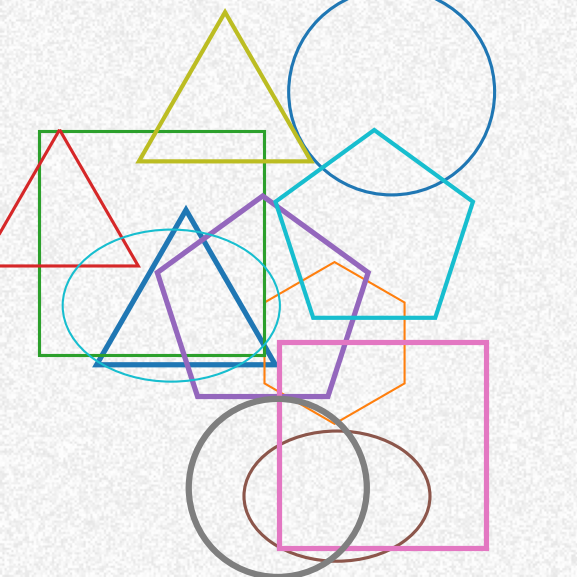[{"shape": "circle", "thickness": 1.5, "radius": 0.89, "center": [0.678, 0.84]}, {"shape": "triangle", "thickness": 2.5, "radius": 0.89, "center": [0.322, 0.457]}, {"shape": "hexagon", "thickness": 1, "radius": 0.7, "center": [0.579, 0.405]}, {"shape": "square", "thickness": 1.5, "radius": 0.97, "center": [0.263, 0.578]}, {"shape": "triangle", "thickness": 1.5, "radius": 0.79, "center": [0.103, 0.617]}, {"shape": "pentagon", "thickness": 2.5, "radius": 0.96, "center": [0.455, 0.468]}, {"shape": "oval", "thickness": 1.5, "radius": 0.81, "center": [0.584, 0.14]}, {"shape": "square", "thickness": 2.5, "radius": 0.89, "center": [0.662, 0.228]}, {"shape": "circle", "thickness": 3, "radius": 0.77, "center": [0.481, 0.154]}, {"shape": "triangle", "thickness": 2, "radius": 0.86, "center": [0.39, 0.806]}, {"shape": "pentagon", "thickness": 2, "radius": 0.9, "center": [0.648, 0.594]}, {"shape": "oval", "thickness": 1, "radius": 0.94, "center": [0.297, 0.47]}]